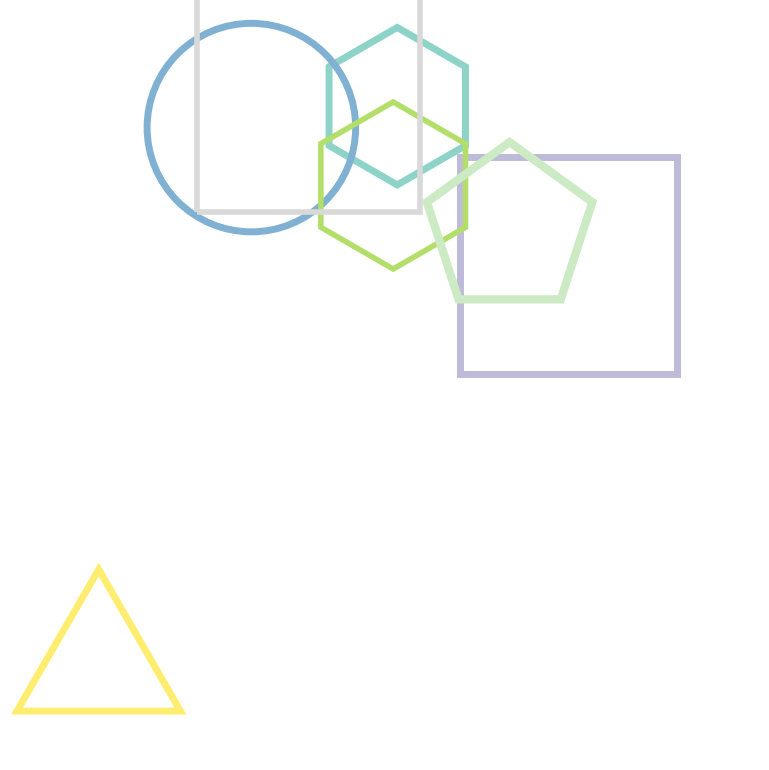[{"shape": "hexagon", "thickness": 2.5, "radius": 0.51, "center": [0.516, 0.862]}, {"shape": "square", "thickness": 2.5, "radius": 0.7, "center": [0.738, 0.655]}, {"shape": "circle", "thickness": 2.5, "radius": 0.68, "center": [0.326, 0.834]}, {"shape": "hexagon", "thickness": 2, "radius": 0.54, "center": [0.511, 0.759]}, {"shape": "square", "thickness": 2, "radius": 0.72, "center": [0.401, 0.869]}, {"shape": "pentagon", "thickness": 3, "radius": 0.56, "center": [0.662, 0.703]}, {"shape": "triangle", "thickness": 2.5, "radius": 0.61, "center": [0.128, 0.138]}]